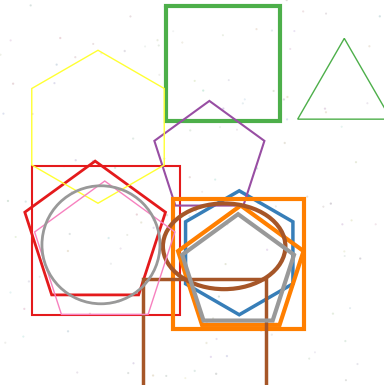[{"shape": "pentagon", "thickness": 2, "radius": 0.96, "center": [0.247, 0.389]}, {"shape": "square", "thickness": 1.5, "radius": 0.96, "center": [0.276, 0.376]}, {"shape": "hexagon", "thickness": 2.5, "radius": 0.8, "center": [0.621, 0.343]}, {"shape": "square", "thickness": 3, "radius": 0.74, "center": [0.579, 0.835]}, {"shape": "triangle", "thickness": 1, "radius": 0.7, "center": [0.894, 0.76]}, {"shape": "pentagon", "thickness": 1.5, "radius": 0.75, "center": [0.544, 0.588]}, {"shape": "square", "thickness": 3, "radius": 0.85, "center": [0.619, 0.314]}, {"shape": "pentagon", "thickness": 3, "radius": 0.86, "center": [0.625, 0.295]}, {"shape": "hexagon", "thickness": 1, "radius": 0.99, "center": [0.255, 0.671]}, {"shape": "oval", "thickness": 3, "radius": 0.8, "center": [0.582, 0.36]}, {"shape": "square", "thickness": 2.5, "radius": 0.8, "center": [0.53, 0.115]}, {"shape": "pentagon", "thickness": 1, "radius": 0.96, "center": [0.272, 0.338]}, {"shape": "pentagon", "thickness": 3, "radius": 0.76, "center": [0.618, 0.291]}, {"shape": "circle", "thickness": 2, "radius": 0.77, "center": [0.262, 0.364]}]